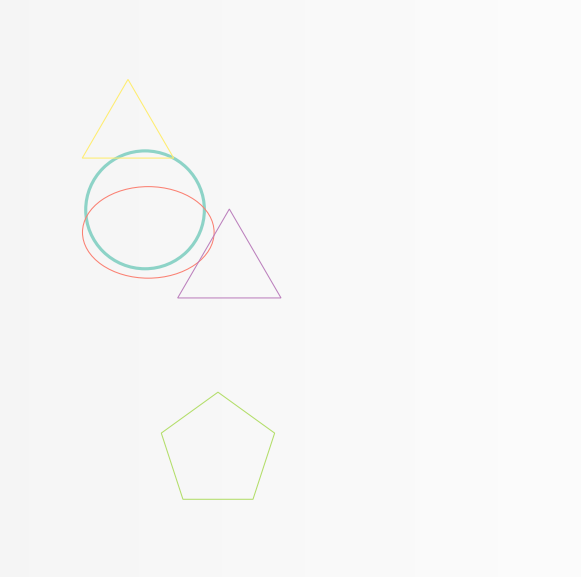[{"shape": "circle", "thickness": 1.5, "radius": 0.51, "center": [0.25, 0.636]}, {"shape": "oval", "thickness": 0.5, "radius": 0.57, "center": [0.255, 0.597]}, {"shape": "pentagon", "thickness": 0.5, "radius": 0.51, "center": [0.375, 0.218]}, {"shape": "triangle", "thickness": 0.5, "radius": 0.51, "center": [0.395, 0.535]}, {"shape": "triangle", "thickness": 0.5, "radius": 0.45, "center": [0.22, 0.771]}]